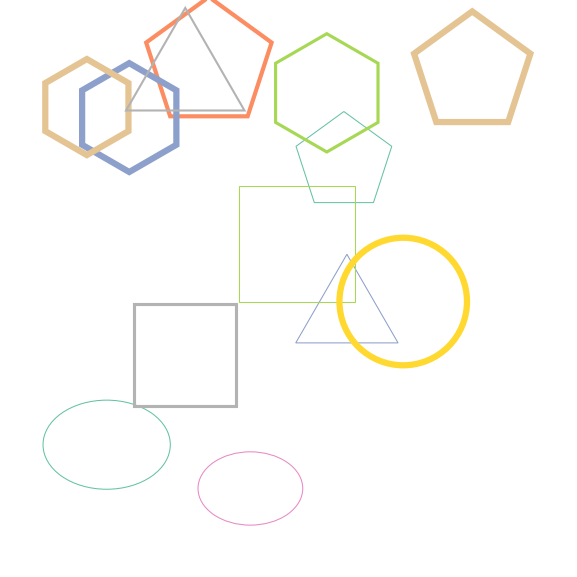[{"shape": "oval", "thickness": 0.5, "radius": 0.55, "center": [0.185, 0.229]}, {"shape": "pentagon", "thickness": 0.5, "radius": 0.44, "center": [0.595, 0.719]}, {"shape": "pentagon", "thickness": 2, "radius": 0.57, "center": [0.362, 0.89]}, {"shape": "hexagon", "thickness": 3, "radius": 0.47, "center": [0.224, 0.796]}, {"shape": "triangle", "thickness": 0.5, "radius": 0.51, "center": [0.601, 0.457]}, {"shape": "oval", "thickness": 0.5, "radius": 0.45, "center": [0.434, 0.153]}, {"shape": "square", "thickness": 0.5, "radius": 0.5, "center": [0.515, 0.576]}, {"shape": "hexagon", "thickness": 1.5, "radius": 0.51, "center": [0.566, 0.838]}, {"shape": "circle", "thickness": 3, "radius": 0.55, "center": [0.698, 0.477]}, {"shape": "hexagon", "thickness": 3, "radius": 0.42, "center": [0.15, 0.814]}, {"shape": "pentagon", "thickness": 3, "radius": 0.53, "center": [0.818, 0.873]}, {"shape": "square", "thickness": 1.5, "radius": 0.44, "center": [0.32, 0.384]}, {"shape": "triangle", "thickness": 1, "radius": 0.59, "center": [0.321, 0.867]}]